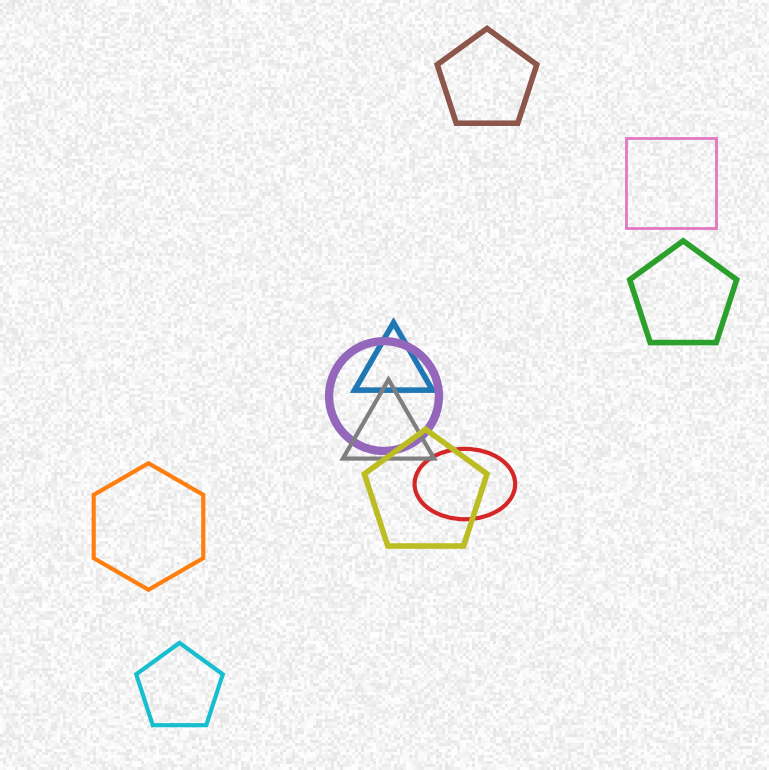[{"shape": "triangle", "thickness": 2, "radius": 0.29, "center": [0.511, 0.523]}, {"shape": "hexagon", "thickness": 1.5, "radius": 0.41, "center": [0.193, 0.316]}, {"shape": "pentagon", "thickness": 2, "radius": 0.37, "center": [0.887, 0.614]}, {"shape": "oval", "thickness": 1.5, "radius": 0.33, "center": [0.604, 0.371]}, {"shape": "circle", "thickness": 3, "radius": 0.36, "center": [0.499, 0.486]}, {"shape": "pentagon", "thickness": 2, "radius": 0.34, "center": [0.632, 0.895]}, {"shape": "square", "thickness": 1, "radius": 0.29, "center": [0.872, 0.762]}, {"shape": "triangle", "thickness": 1.5, "radius": 0.34, "center": [0.505, 0.439]}, {"shape": "pentagon", "thickness": 2, "radius": 0.42, "center": [0.553, 0.359]}, {"shape": "pentagon", "thickness": 1.5, "radius": 0.3, "center": [0.233, 0.106]}]